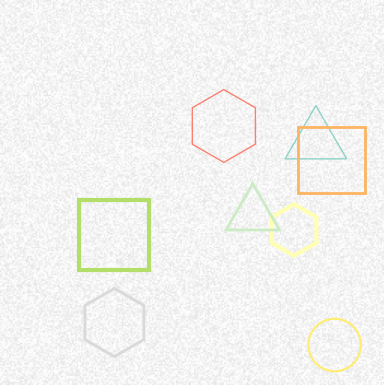[{"shape": "triangle", "thickness": 1, "radius": 0.46, "center": [0.82, 0.633]}, {"shape": "hexagon", "thickness": 3, "radius": 0.33, "center": [0.764, 0.403]}, {"shape": "hexagon", "thickness": 1, "radius": 0.47, "center": [0.581, 0.673]}, {"shape": "square", "thickness": 2, "radius": 0.43, "center": [0.861, 0.584]}, {"shape": "square", "thickness": 3, "radius": 0.46, "center": [0.296, 0.389]}, {"shape": "hexagon", "thickness": 2, "radius": 0.44, "center": [0.297, 0.162]}, {"shape": "triangle", "thickness": 2, "radius": 0.4, "center": [0.657, 0.443]}, {"shape": "circle", "thickness": 1.5, "radius": 0.34, "center": [0.869, 0.104]}]